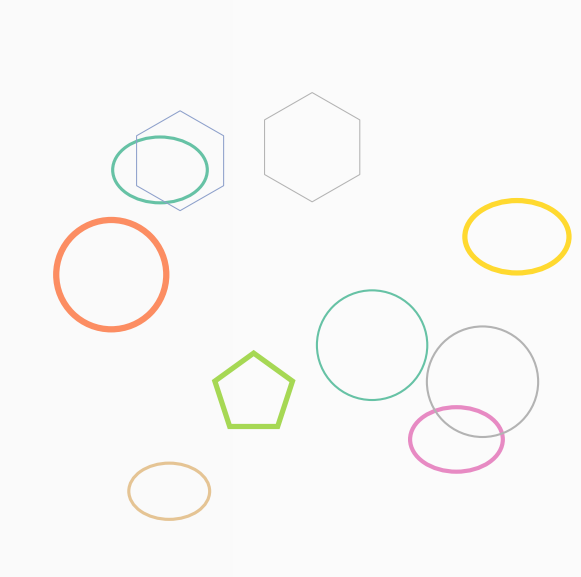[{"shape": "circle", "thickness": 1, "radius": 0.47, "center": [0.64, 0.401]}, {"shape": "oval", "thickness": 1.5, "radius": 0.41, "center": [0.275, 0.705]}, {"shape": "circle", "thickness": 3, "radius": 0.47, "center": [0.191, 0.524]}, {"shape": "hexagon", "thickness": 0.5, "radius": 0.43, "center": [0.31, 0.721]}, {"shape": "oval", "thickness": 2, "radius": 0.4, "center": [0.785, 0.238]}, {"shape": "pentagon", "thickness": 2.5, "radius": 0.35, "center": [0.436, 0.317]}, {"shape": "oval", "thickness": 2.5, "radius": 0.45, "center": [0.889, 0.589]}, {"shape": "oval", "thickness": 1.5, "radius": 0.35, "center": [0.291, 0.148]}, {"shape": "circle", "thickness": 1, "radius": 0.48, "center": [0.83, 0.338]}, {"shape": "hexagon", "thickness": 0.5, "radius": 0.47, "center": [0.537, 0.744]}]